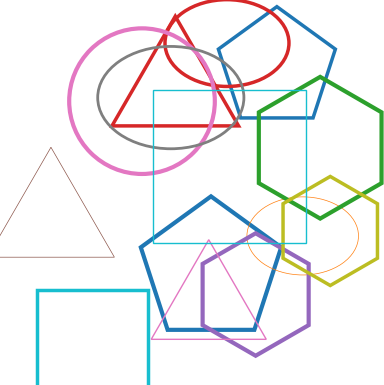[{"shape": "pentagon", "thickness": 3, "radius": 0.96, "center": [0.548, 0.298]}, {"shape": "pentagon", "thickness": 2.5, "radius": 0.8, "center": [0.719, 0.823]}, {"shape": "oval", "thickness": 0.5, "radius": 0.72, "center": [0.786, 0.387]}, {"shape": "hexagon", "thickness": 3, "radius": 0.92, "center": [0.832, 0.616]}, {"shape": "oval", "thickness": 2.5, "radius": 0.81, "center": [0.59, 0.888]}, {"shape": "triangle", "thickness": 2.5, "radius": 0.95, "center": [0.455, 0.768]}, {"shape": "hexagon", "thickness": 3, "radius": 0.8, "center": [0.664, 0.235]}, {"shape": "triangle", "thickness": 0.5, "radius": 0.95, "center": [0.132, 0.427]}, {"shape": "triangle", "thickness": 1, "radius": 0.86, "center": [0.542, 0.205]}, {"shape": "circle", "thickness": 3, "radius": 0.95, "center": [0.369, 0.737]}, {"shape": "oval", "thickness": 2, "radius": 0.95, "center": [0.444, 0.746]}, {"shape": "hexagon", "thickness": 2.5, "radius": 0.71, "center": [0.858, 0.4]}, {"shape": "square", "thickness": 1, "radius": 0.99, "center": [0.596, 0.568]}, {"shape": "square", "thickness": 2.5, "radius": 0.72, "center": [0.24, 0.103]}]